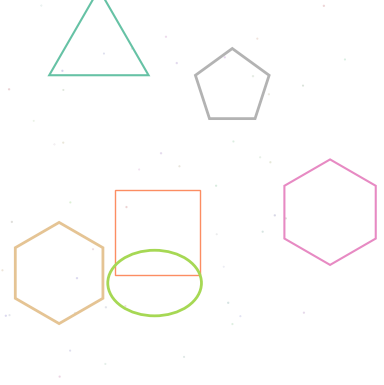[{"shape": "triangle", "thickness": 1.5, "radius": 0.74, "center": [0.257, 0.879]}, {"shape": "square", "thickness": 1, "radius": 0.55, "center": [0.41, 0.397]}, {"shape": "hexagon", "thickness": 1.5, "radius": 0.68, "center": [0.857, 0.449]}, {"shape": "oval", "thickness": 2, "radius": 0.61, "center": [0.402, 0.265]}, {"shape": "hexagon", "thickness": 2, "radius": 0.66, "center": [0.154, 0.291]}, {"shape": "pentagon", "thickness": 2, "radius": 0.5, "center": [0.603, 0.773]}]